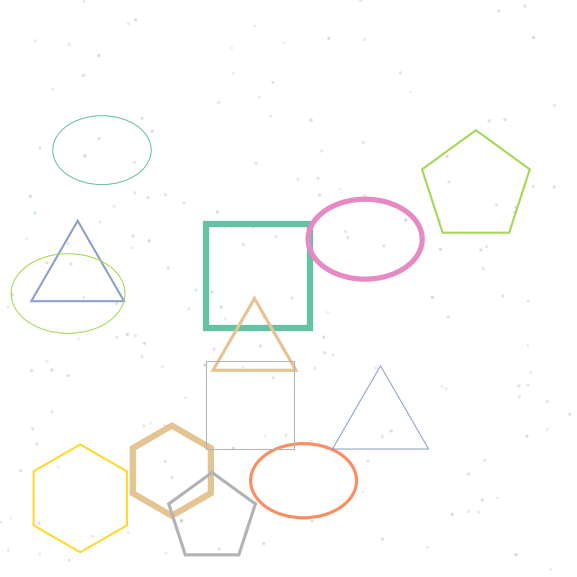[{"shape": "square", "thickness": 3, "radius": 0.45, "center": [0.447, 0.522]}, {"shape": "oval", "thickness": 0.5, "radius": 0.43, "center": [0.177, 0.739]}, {"shape": "oval", "thickness": 1.5, "radius": 0.46, "center": [0.526, 0.167]}, {"shape": "triangle", "thickness": 0.5, "radius": 0.48, "center": [0.659, 0.27]}, {"shape": "triangle", "thickness": 1, "radius": 0.46, "center": [0.135, 0.524]}, {"shape": "oval", "thickness": 2.5, "radius": 0.49, "center": [0.632, 0.585]}, {"shape": "pentagon", "thickness": 1, "radius": 0.49, "center": [0.824, 0.676]}, {"shape": "oval", "thickness": 0.5, "radius": 0.49, "center": [0.118, 0.491]}, {"shape": "hexagon", "thickness": 1, "radius": 0.47, "center": [0.139, 0.136]}, {"shape": "hexagon", "thickness": 3, "radius": 0.39, "center": [0.298, 0.184]}, {"shape": "triangle", "thickness": 1.5, "radius": 0.41, "center": [0.441, 0.399]}, {"shape": "pentagon", "thickness": 1.5, "radius": 0.39, "center": [0.367, 0.102]}, {"shape": "square", "thickness": 0.5, "radius": 0.38, "center": [0.433, 0.298]}]